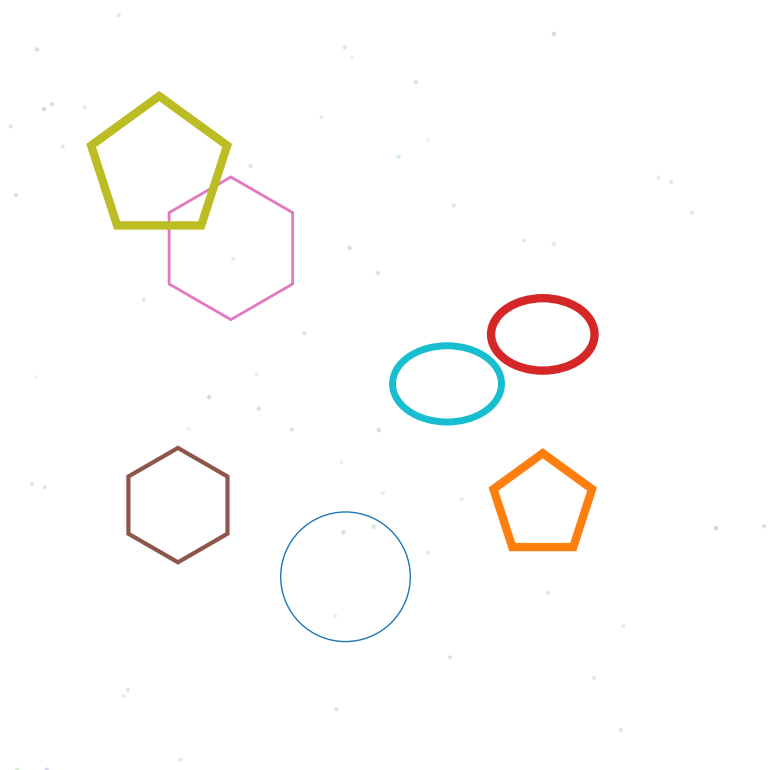[{"shape": "circle", "thickness": 0.5, "radius": 0.42, "center": [0.449, 0.251]}, {"shape": "pentagon", "thickness": 3, "radius": 0.34, "center": [0.705, 0.344]}, {"shape": "oval", "thickness": 3, "radius": 0.34, "center": [0.705, 0.566]}, {"shape": "hexagon", "thickness": 1.5, "radius": 0.37, "center": [0.231, 0.344]}, {"shape": "hexagon", "thickness": 1, "radius": 0.46, "center": [0.3, 0.678]}, {"shape": "pentagon", "thickness": 3, "radius": 0.46, "center": [0.207, 0.782]}, {"shape": "oval", "thickness": 2.5, "radius": 0.35, "center": [0.581, 0.501]}]